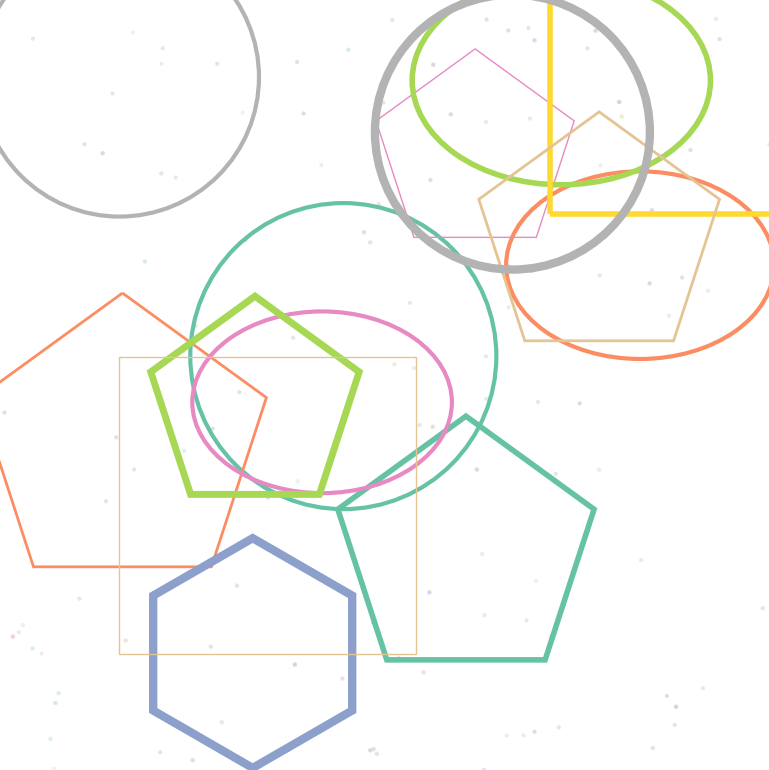[{"shape": "pentagon", "thickness": 2, "radius": 0.87, "center": [0.605, 0.285]}, {"shape": "circle", "thickness": 1.5, "radius": 0.99, "center": [0.446, 0.538]}, {"shape": "oval", "thickness": 1.5, "radius": 0.87, "center": [0.831, 0.656]}, {"shape": "pentagon", "thickness": 1, "radius": 0.98, "center": [0.159, 0.423]}, {"shape": "hexagon", "thickness": 3, "radius": 0.75, "center": [0.328, 0.152]}, {"shape": "oval", "thickness": 1.5, "radius": 0.84, "center": [0.418, 0.478]}, {"shape": "pentagon", "thickness": 0.5, "radius": 0.68, "center": [0.617, 0.801]}, {"shape": "oval", "thickness": 2, "radius": 0.97, "center": [0.729, 0.896]}, {"shape": "pentagon", "thickness": 2.5, "radius": 0.71, "center": [0.331, 0.473]}, {"shape": "square", "thickness": 2, "radius": 0.84, "center": [0.882, 0.89]}, {"shape": "square", "thickness": 0.5, "radius": 0.96, "center": [0.348, 0.343]}, {"shape": "pentagon", "thickness": 1, "radius": 0.82, "center": [0.778, 0.69]}, {"shape": "circle", "thickness": 1.5, "radius": 0.91, "center": [0.155, 0.9]}, {"shape": "circle", "thickness": 3, "radius": 0.89, "center": [0.665, 0.828]}]